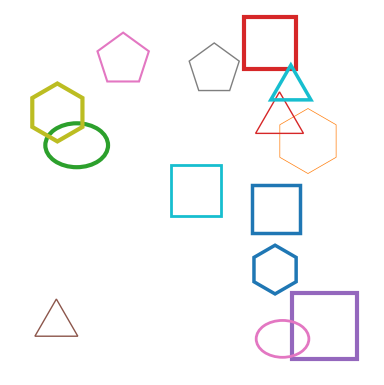[{"shape": "square", "thickness": 2.5, "radius": 0.31, "center": [0.717, 0.457]}, {"shape": "hexagon", "thickness": 2.5, "radius": 0.32, "center": [0.714, 0.3]}, {"shape": "hexagon", "thickness": 0.5, "radius": 0.42, "center": [0.8, 0.634]}, {"shape": "oval", "thickness": 3, "radius": 0.41, "center": [0.199, 0.623]}, {"shape": "square", "thickness": 3, "radius": 0.34, "center": [0.701, 0.888]}, {"shape": "triangle", "thickness": 1, "radius": 0.36, "center": [0.726, 0.689]}, {"shape": "square", "thickness": 3, "radius": 0.42, "center": [0.843, 0.153]}, {"shape": "triangle", "thickness": 1, "radius": 0.32, "center": [0.146, 0.159]}, {"shape": "pentagon", "thickness": 1.5, "radius": 0.35, "center": [0.32, 0.845]}, {"shape": "oval", "thickness": 2, "radius": 0.34, "center": [0.734, 0.12]}, {"shape": "pentagon", "thickness": 1, "radius": 0.34, "center": [0.556, 0.82]}, {"shape": "hexagon", "thickness": 3, "radius": 0.38, "center": [0.149, 0.708]}, {"shape": "triangle", "thickness": 2.5, "radius": 0.3, "center": [0.755, 0.771]}, {"shape": "square", "thickness": 2, "radius": 0.33, "center": [0.509, 0.506]}]